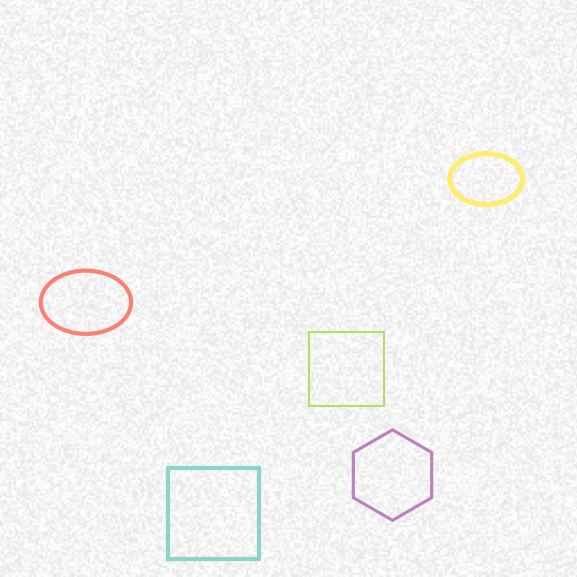[{"shape": "square", "thickness": 2, "radius": 0.39, "center": [0.37, 0.109]}, {"shape": "oval", "thickness": 2, "radius": 0.39, "center": [0.149, 0.476]}, {"shape": "square", "thickness": 1, "radius": 0.32, "center": [0.6, 0.36]}, {"shape": "hexagon", "thickness": 1.5, "radius": 0.39, "center": [0.68, 0.176]}, {"shape": "oval", "thickness": 2.5, "radius": 0.32, "center": [0.842, 0.689]}]